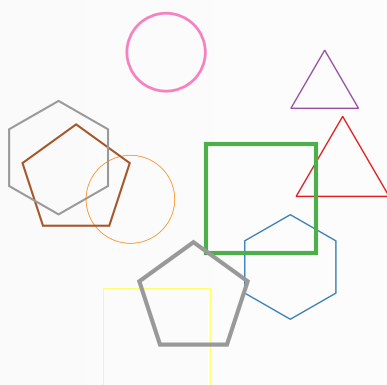[{"shape": "triangle", "thickness": 1, "radius": 0.69, "center": [0.884, 0.559]}, {"shape": "hexagon", "thickness": 1, "radius": 0.68, "center": [0.749, 0.307]}, {"shape": "square", "thickness": 3, "radius": 0.71, "center": [0.673, 0.485]}, {"shape": "triangle", "thickness": 1, "radius": 0.5, "center": [0.838, 0.769]}, {"shape": "circle", "thickness": 0.5, "radius": 0.57, "center": [0.337, 0.482]}, {"shape": "square", "thickness": 0.5, "radius": 0.69, "center": [0.403, 0.114]}, {"shape": "pentagon", "thickness": 1.5, "radius": 0.73, "center": [0.196, 0.531]}, {"shape": "circle", "thickness": 2, "radius": 0.51, "center": [0.429, 0.864]}, {"shape": "pentagon", "thickness": 3, "radius": 0.74, "center": [0.499, 0.224]}, {"shape": "hexagon", "thickness": 1.5, "radius": 0.74, "center": [0.151, 0.591]}]